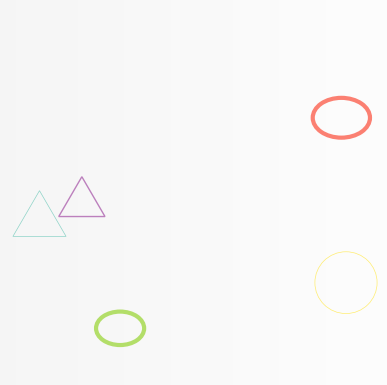[{"shape": "triangle", "thickness": 0.5, "radius": 0.4, "center": [0.102, 0.426]}, {"shape": "oval", "thickness": 3, "radius": 0.37, "center": [0.881, 0.694]}, {"shape": "oval", "thickness": 3, "radius": 0.31, "center": [0.31, 0.147]}, {"shape": "triangle", "thickness": 1, "radius": 0.34, "center": [0.211, 0.472]}, {"shape": "circle", "thickness": 0.5, "radius": 0.4, "center": [0.893, 0.266]}]